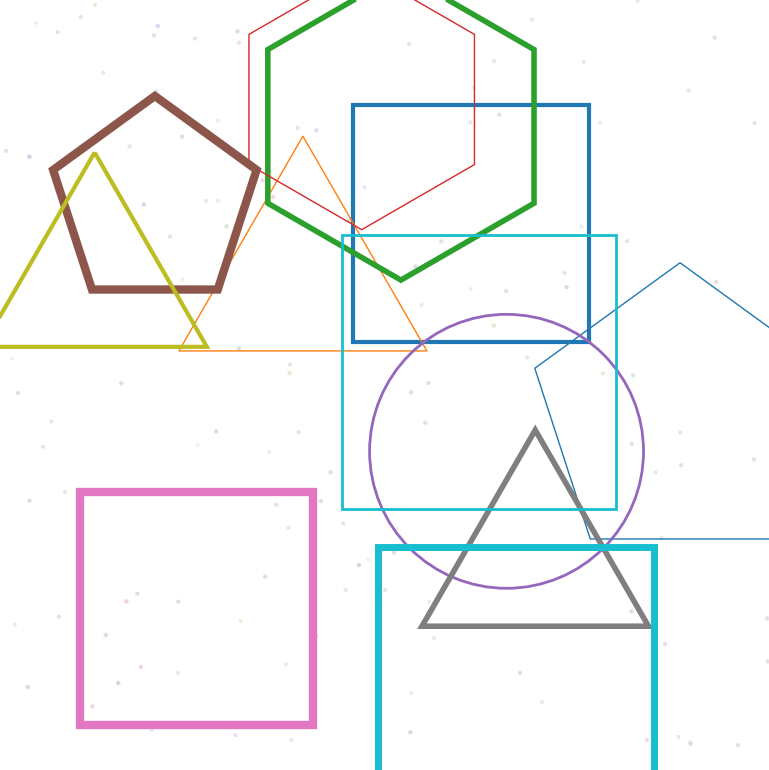[{"shape": "pentagon", "thickness": 0.5, "radius": 0.99, "center": [0.883, 0.46]}, {"shape": "square", "thickness": 1.5, "radius": 0.77, "center": [0.612, 0.71]}, {"shape": "triangle", "thickness": 0.5, "radius": 0.93, "center": [0.393, 0.637]}, {"shape": "hexagon", "thickness": 2, "radius": 1.0, "center": [0.521, 0.836]}, {"shape": "hexagon", "thickness": 0.5, "radius": 0.85, "center": [0.47, 0.871]}, {"shape": "circle", "thickness": 1, "radius": 0.89, "center": [0.658, 0.414]}, {"shape": "pentagon", "thickness": 3, "radius": 0.69, "center": [0.201, 0.736]}, {"shape": "square", "thickness": 3, "radius": 0.76, "center": [0.255, 0.21]}, {"shape": "triangle", "thickness": 2, "radius": 0.85, "center": [0.695, 0.272]}, {"shape": "triangle", "thickness": 1.5, "radius": 0.84, "center": [0.123, 0.634]}, {"shape": "square", "thickness": 1, "radius": 0.89, "center": [0.622, 0.517]}, {"shape": "square", "thickness": 2.5, "radius": 0.89, "center": [0.67, 0.111]}]